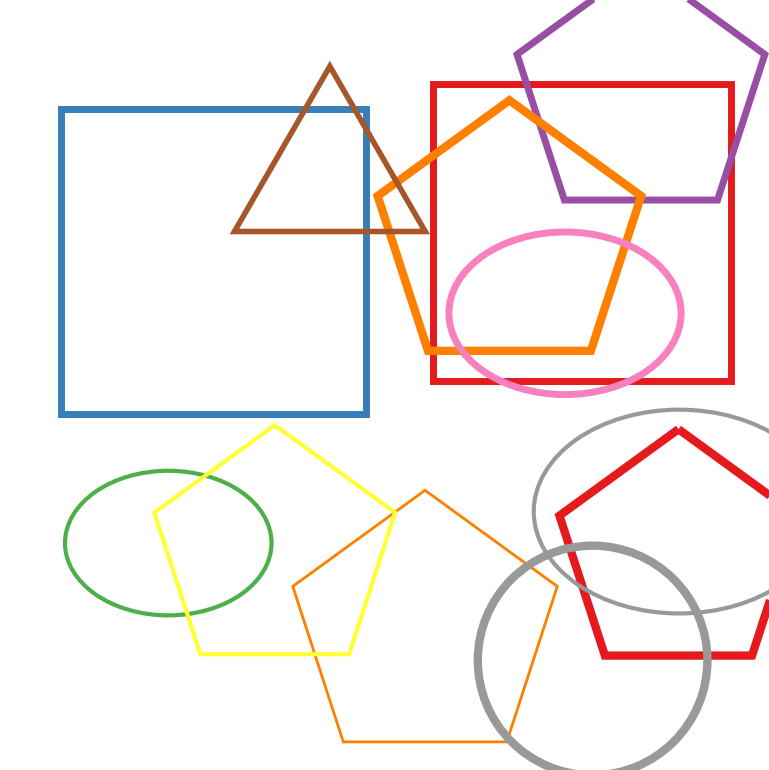[{"shape": "pentagon", "thickness": 3, "radius": 0.81, "center": [0.881, 0.28]}, {"shape": "square", "thickness": 2.5, "radius": 0.97, "center": [0.756, 0.698]}, {"shape": "square", "thickness": 2.5, "radius": 0.99, "center": [0.277, 0.661]}, {"shape": "oval", "thickness": 1.5, "radius": 0.67, "center": [0.219, 0.295]}, {"shape": "pentagon", "thickness": 2.5, "radius": 0.85, "center": [0.832, 0.877]}, {"shape": "pentagon", "thickness": 1, "radius": 0.9, "center": [0.552, 0.183]}, {"shape": "pentagon", "thickness": 3, "radius": 0.9, "center": [0.662, 0.69]}, {"shape": "pentagon", "thickness": 1.5, "radius": 0.82, "center": [0.357, 0.283]}, {"shape": "triangle", "thickness": 2, "radius": 0.72, "center": [0.428, 0.771]}, {"shape": "oval", "thickness": 2.5, "radius": 0.75, "center": [0.734, 0.593]}, {"shape": "circle", "thickness": 3, "radius": 0.75, "center": [0.77, 0.142]}, {"shape": "oval", "thickness": 1.5, "radius": 0.95, "center": [0.882, 0.336]}]